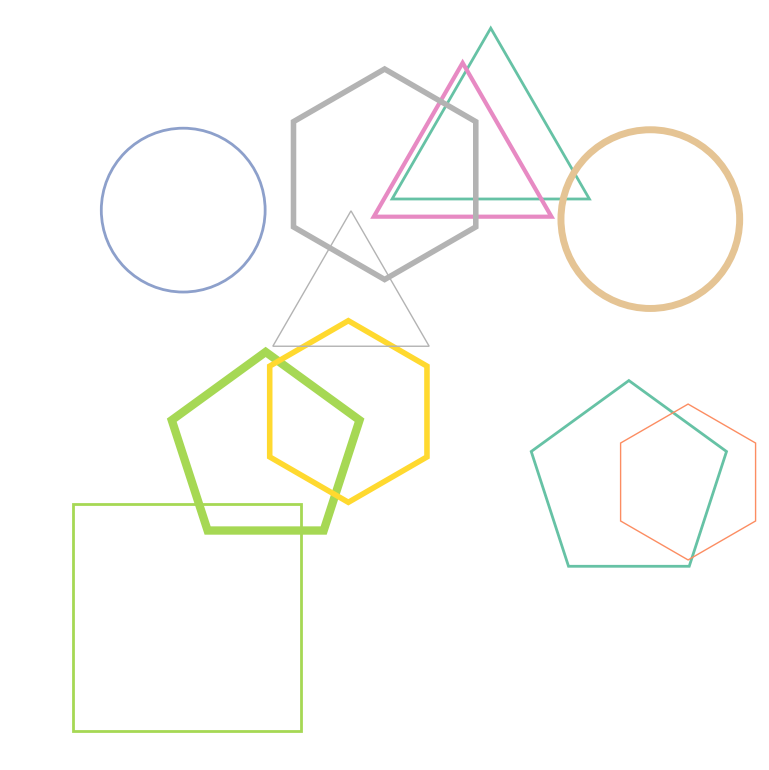[{"shape": "triangle", "thickness": 1, "radius": 0.74, "center": [0.637, 0.816]}, {"shape": "pentagon", "thickness": 1, "radius": 0.67, "center": [0.817, 0.372]}, {"shape": "hexagon", "thickness": 0.5, "radius": 0.51, "center": [0.894, 0.374]}, {"shape": "circle", "thickness": 1, "radius": 0.53, "center": [0.238, 0.727]}, {"shape": "triangle", "thickness": 1.5, "radius": 0.67, "center": [0.601, 0.785]}, {"shape": "square", "thickness": 1, "radius": 0.74, "center": [0.243, 0.198]}, {"shape": "pentagon", "thickness": 3, "radius": 0.64, "center": [0.345, 0.415]}, {"shape": "hexagon", "thickness": 2, "radius": 0.59, "center": [0.452, 0.466]}, {"shape": "circle", "thickness": 2.5, "radius": 0.58, "center": [0.845, 0.715]}, {"shape": "hexagon", "thickness": 2, "radius": 0.68, "center": [0.5, 0.774]}, {"shape": "triangle", "thickness": 0.5, "radius": 0.59, "center": [0.456, 0.609]}]